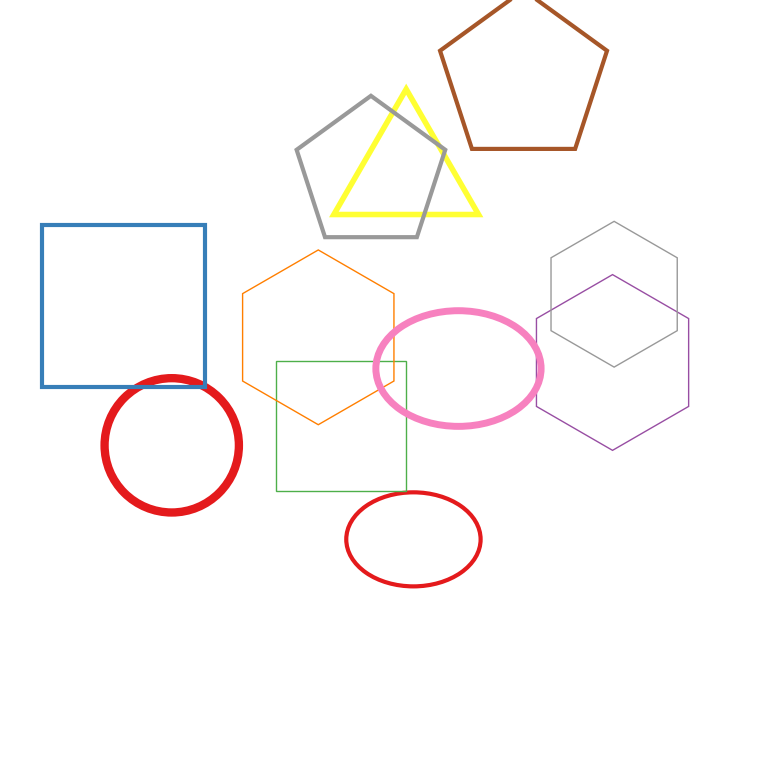[{"shape": "oval", "thickness": 1.5, "radius": 0.44, "center": [0.537, 0.3]}, {"shape": "circle", "thickness": 3, "radius": 0.44, "center": [0.223, 0.422]}, {"shape": "square", "thickness": 1.5, "radius": 0.53, "center": [0.16, 0.603]}, {"shape": "square", "thickness": 0.5, "radius": 0.42, "center": [0.443, 0.447]}, {"shape": "hexagon", "thickness": 0.5, "radius": 0.57, "center": [0.796, 0.529]}, {"shape": "hexagon", "thickness": 0.5, "radius": 0.57, "center": [0.413, 0.562]}, {"shape": "triangle", "thickness": 2, "radius": 0.54, "center": [0.528, 0.776]}, {"shape": "pentagon", "thickness": 1.5, "radius": 0.57, "center": [0.68, 0.899]}, {"shape": "oval", "thickness": 2.5, "radius": 0.54, "center": [0.595, 0.521]}, {"shape": "pentagon", "thickness": 1.5, "radius": 0.51, "center": [0.482, 0.774]}, {"shape": "hexagon", "thickness": 0.5, "radius": 0.47, "center": [0.798, 0.618]}]